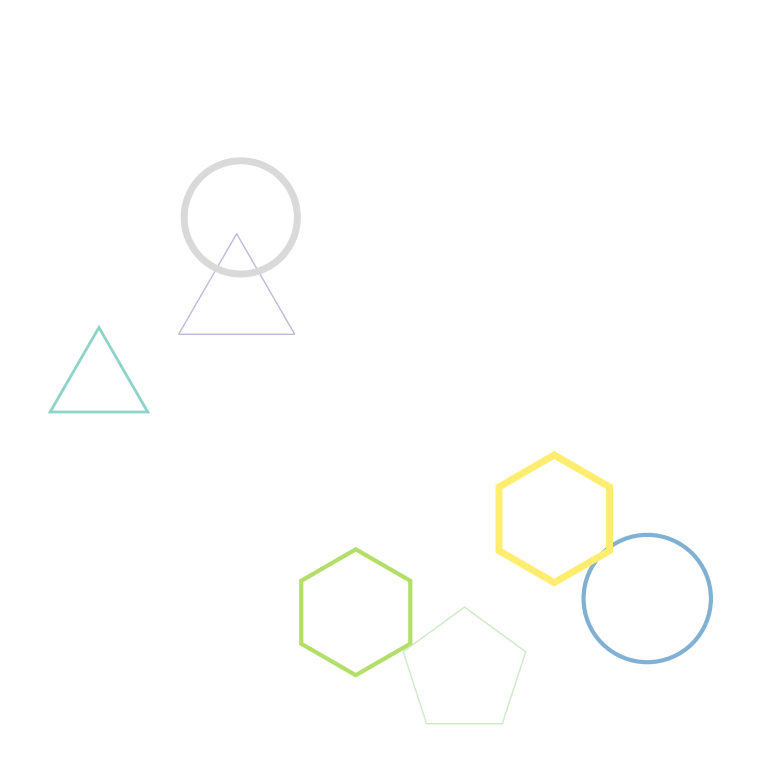[{"shape": "triangle", "thickness": 1, "radius": 0.37, "center": [0.128, 0.502]}, {"shape": "triangle", "thickness": 0.5, "radius": 0.44, "center": [0.307, 0.609]}, {"shape": "circle", "thickness": 1.5, "radius": 0.41, "center": [0.841, 0.223]}, {"shape": "hexagon", "thickness": 1.5, "radius": 0.41, "center": [0.462, 0.205]}, {"shape": "circle", "thickness": 2.5, "radius": 0.37, "center": [0.313, 0.718]}, {"shape": "pentagon", "thickness": 0.5, "radius": 0.42, "center": [0.603, 0.128]}, {"shape": "hexagon", "thickness": 2.5, "radius": 0.41, "center": [0.72, 0.326]}]